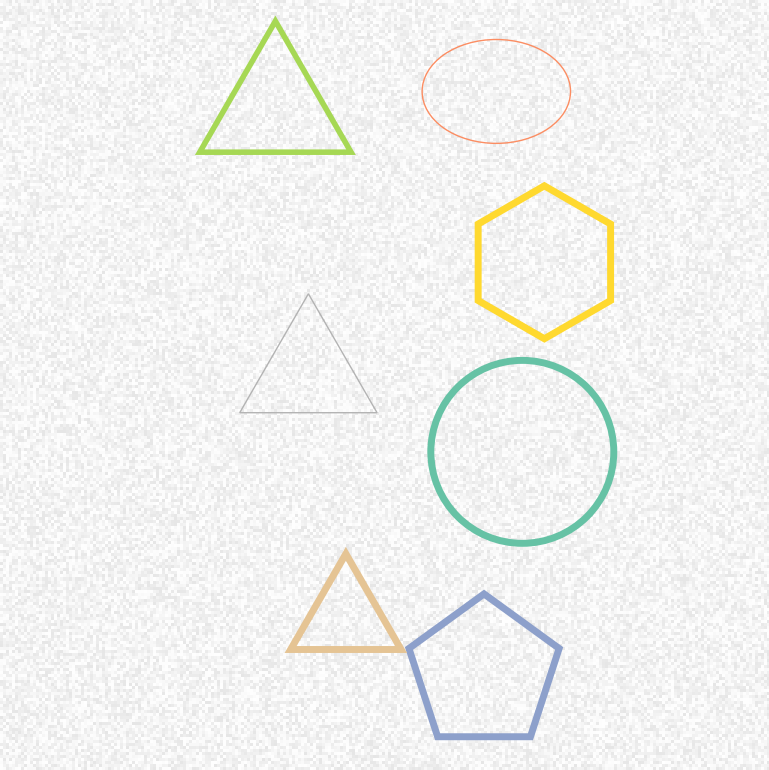[{"shape": "circle", "thickness": 2.5, "radius": 0.59, "center": [0.678, 0.413]}, {"shape": "oval", "thickness": 0.5, "radius": 0.48, "center": [0.645, 0.881]}, {"shape": "pentagon", "thickness": 2.5, "radius": 0.51, "center": [0.629, 0.126]}, {"shape": "triangle", "thickness": 2, "radius": 0.57, "center": [0.358, 0.859]}, {"shape": "hexagon", "thickness": 2.5, "radius": 0.5, "center": [0.707, 0.659]}, {"shape": "triangle", "thickness": 2.5, "radius": 0.41, "center": [0.449, 0.198]}, {"shape": "triangle", "thickness": 0.5, "radius": 0.51, "center": [0.401, 0.515]}]